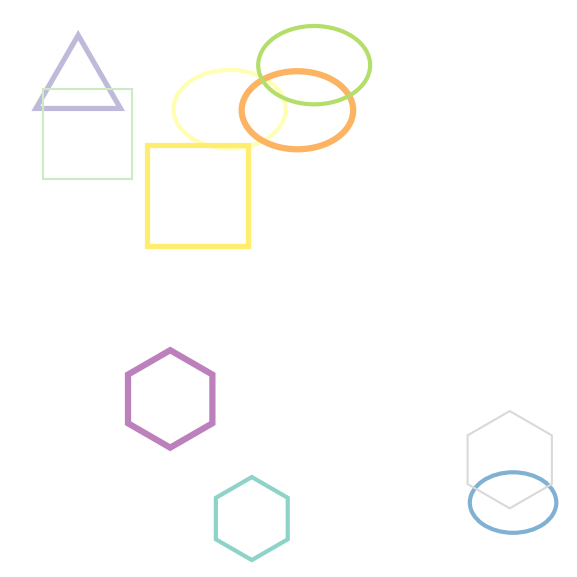[{"shape": "hexagon", "thickness": 2, "radius": 0.36, "center": [0.436, 0.101]}, {"shape": "oval", "thickness": 2, "radius": 0.49, "center": [0.398, 0.81]}, {"shape": "triangle", "thickness": 2.5, "radius": 0.42, "center": [0.135, 0.854]}, {"shape": "oval", "thickness": 2, "radius": 0.37, "center": [0.888, 0.129]}, {"shape": "oval", "thickness": 3, "radius": 0.48, "center": [0.515, 0.808]}, {"shape": "oval", "thickness": 2, "radius": 0.48, "center": [0.544, 0.886]}, {"shape": "hexagon", "thickness": 1, "radius": 0.42, "center": [0.883, 0.203]}, {"shape": "hexagon", "thickness": 3, "radius": 0.42, "center": [0.295, 0.308]}, {"shape": "square", "thickness": 1, "radius": 0.39, "center": [0.151, 0.767]}, {"shape": "square", "thickness": 2.5, "radius": 0.44, "center": [0.341, 0.661]}]